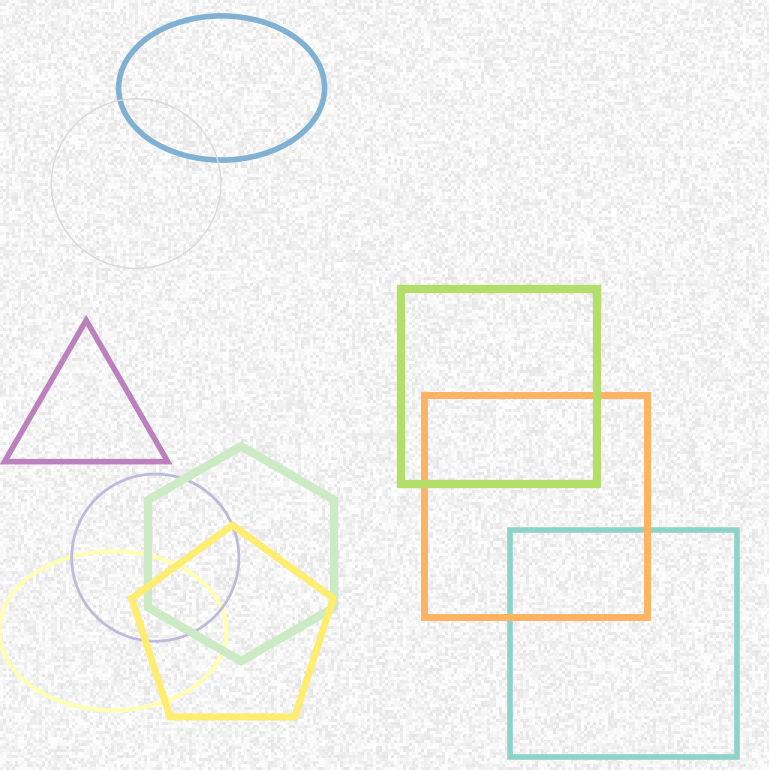[{"shape": "square", "thickness": 2, "radius": 0.74, "center": [0.809, 0.164]}, {"shape": "oval", "thickness": 1.5, "radius": 0.74, "center": [0.147, 0.181]}, {"shape": "circle", "thickness": 1, "radius": 0.54, "center": [0.202, 0.276]}, {"shape": "oval", "thickness": 2, "radius": 0.67, "center": [0.288, 0.886]}, {"shape": "square", "thickness": 2.5, "radius": 0.72, "center": [0.696, 0.343]}, {"shape": "square", "thickness": 3, "radius": 0.64, "center": [0.648, 0.498]}, {"shape": "circle", "thickness": 0.5, "radius": 0.55, "center": [0.177, 0.762]}, {"shape": "triangle", "thickness": 2, "radius": 0.61, "center": [0.112, 0.462]}, {"shape": "hexagon", "thickness": 3, "radius": 0.7, "center": [0.313, 0.281]}, {"shape": "pentagon", "thickness": 2.5, "radius": 0.69, "center": [0.302, 0.18]}]